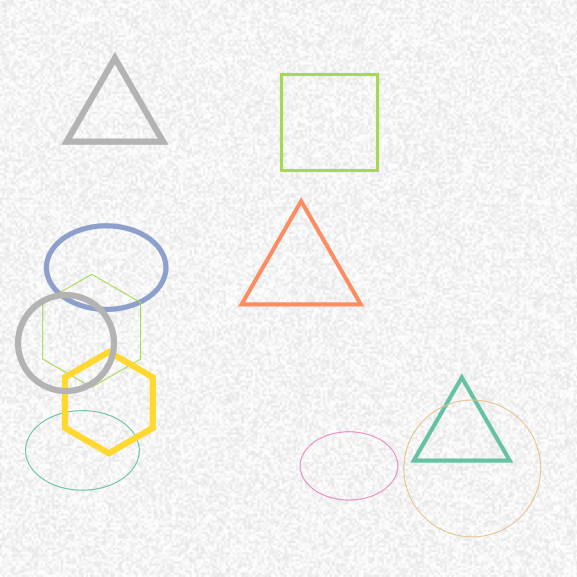[{"shape": "oval", "thickness": 0.5, "radius": 0.49, "center": [0.143, 0.219]}, {"shape": "triangle", "thickness": 2, "radius": 0.48, "center": [0.8, 0.25]}, {"shape": "triangle", "thickness": 2, "radius": 0.6, "center": [0.522, 0.532]}, {"shape": "oval", "thickness": 2.5, "radius": 0.52, "center": [0.184, 0.536]}, {"shape": "oval", "thickness": 0.5, "radius": 0.42, "center": [0.604, 0.192]}, {"shape": "hexagon", "thickness": 0.5, "radius": 0.49, "center": [0.159, 0.426]}, {"shape": "square", "thickness": 1.5, "radius": 0.41, "center": [0.57, 0.788]}, {"shape": "hexagon", "thickness": 3, "radius": 0.44, "center": [0.189, 0.302]}, {"shape": "circle", "thickness": 0.5, "radius": 0.59, "center": [0.818, 0.188]}, {"shape": "circle", "thickness": 3, "radius": 0.42, "center": [0.114, 0.405]}, {"shape": "triangle", "thickness": 3, "radius": 0.48, "center": [0.199, 0.802]}]